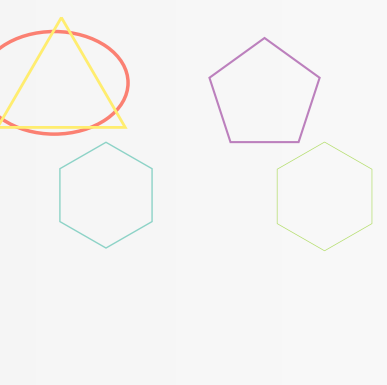[{"shape": "hexagon", "thickness": 1, "radius": 0.69, "center": [0.274, 0.493]}, {"shape": "oval", "thickness": 2.5, "radius": 0.95, "center": [0.14, 0.785]}, {"shape": "hexagon", "thickness": 0.5, "radius": 0.71, "center": [0.838, 0.49]}, {"shape": "pentagon", "thickness": 1.5, "radius": 0.75, "center": [0.683, 0.752]}, {"shape": "triangle", "thickness": 2, "radius": 0.95, "center": [0.158, 0.764]}]